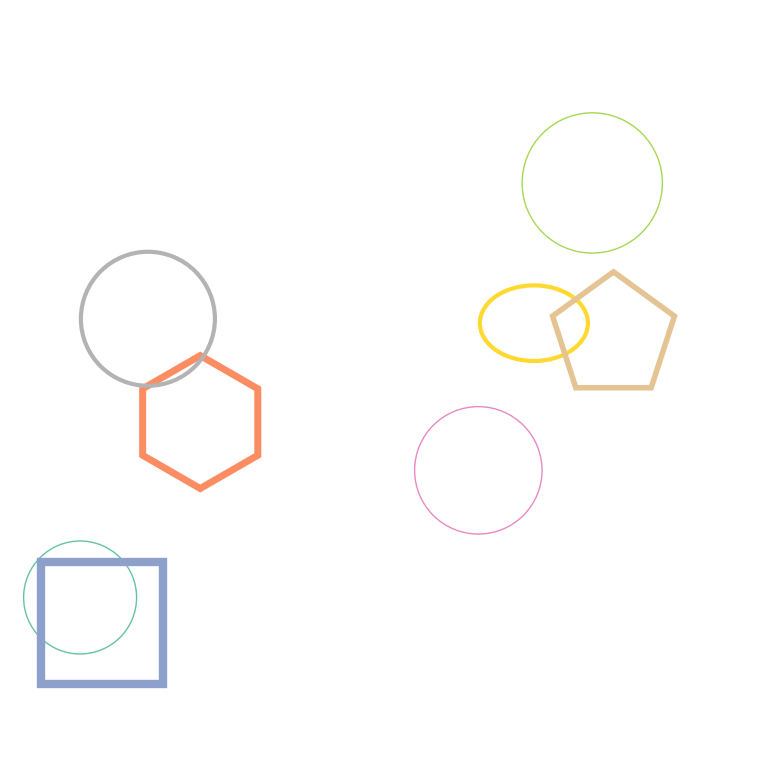[{"shape": "circle", "thickness": 0.5, "radius": 0.37, "center": [0.104, 0.224]}, {"shape": "hexagon", "thickness": 2.5, "radius": 0.43, "center": [0.26, 0.452]}, {"shape": "square", "thickness": 3, "radius": 0.4, "center": [0.132, 0.191]}, {"shape": "circle", "thickness": 0.5, "radius": 0.41, "center": [0.621, 0.389]}, {"shape": "circle", "thickness": 0.5, "radius": 0.46, "center": [0.769, 0.762]}, {"shape": "oval", "thickness": 1.5, "radius": 0.35, "center": [0.693, 0.58]}, {"shape": "pentagon", "thickness": 2, "radius": 0.42, "center": [0.797, 0.564]}, {"shape": "circle", "thickness": 1.5, "radius": 0.44, "center": [0.192, 0.586]}]